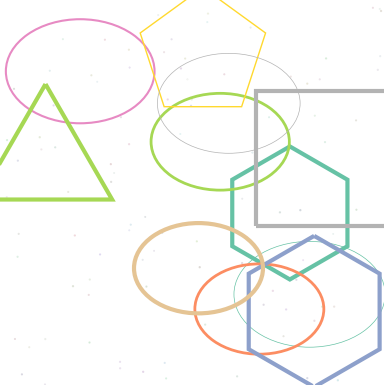[{"shape": "hexagon", "thickness": 3, "radius": 0.86, "center": [0.753, 0.447]}, {"shape": "oval", "thickness": 0.5, "radius": 0.98, "center": [0.804, 0.236]}, {"shape": "oval", "thickness": 2, "radius": 0.84, "center": [0.674, 0.197]}, {"shape": "hexagon", "thickness": 3, "radius": 0.98, "center": [0.816, 0.191]}, {"shape": "oval", "thickness": 1.5, "radius": 0.97, "center": [0.208, 0.815]}, {"shape": "triangle", "thickness": 3, "radius": 1.0, "center": [0.118, 0.582]}, {"shape": "oval", "thickness": 2, "radius": 0.9, "center": [0.572, 0.632]}, {"shape": "pentagon", "thickness": 1, "radius": 0.86, "center": [0.527, 0.861]}, {"shape": "oval", "thickness": 3, "radius": 0.84, "center": [0.516, 0.303]}, {"shape": "oval", "thickness": 0.5, "radius": 0.93, "center": [0.594, 0.732]}, {"shape": "square", "thickness": 3, "radius": 0.87, "center": [0.841, 0.588]}]